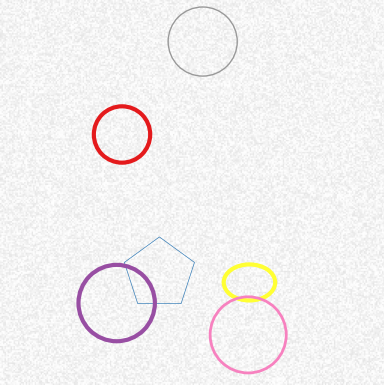[{"shape": "circle", "thickness": 3, "radius": 0.37, "center": [0.317, 0.651]}, {"shape": "pentagon", "thickness": 0.5, "radius": 0.48, "center": [0.414, 0.289]}, {"shape": "circle", "thickness": 3, "radius": 0.5, "center": [0.303, 0.213]}, {"shape": "oval", "thickness": 3, "radius": 0.33, "center": [0.648, 0.266]}, {"shape": "circle", "thickness": 2, "radius": 0.49, "center": [0.645, 0.13]}, {"shape": "circle", "thickness": 1, "radius": 0.45, "center": [0.526, 0.892]}]